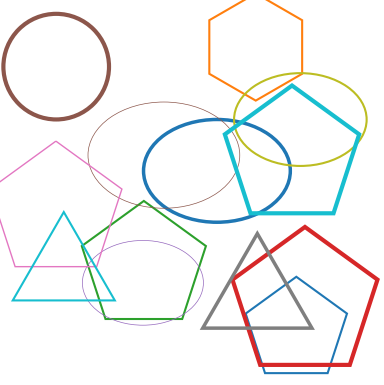[{"shape": "pentagon", "thickness": 1.5, "radius": 0.69, "center": [0.77, 0.143]}, {"shape": "oval", "thickness": 2.5, "radius": 0.95, "center": [0.563, 0.556]}, {"shape": "hexagon", "thickness": 1.5, "radius": 0.7, "center": [0.664, 0.878]}, {"shape": "pentagon", "thickness": 1.5, "radius": 0.85, "center": [0.374, 0.309]}, {"shape": "pentagon", "thickness": 3, "radius": 0.99, "center": [0.792, 0.212]}, {"shape": "oval", "thickness": 0.5, "radius": 0.79, "center": [0.371, 0.265]}, {"shape": "oval", "thickness": 0.5, "radius": 0.99, "center": [0.426, 0.597]}, {"shape": "circle", "thickness": 3, "radius": 0.69, "center": [0.146, 0.827]}, {"shape": "pentagon", "thickness": 1, "radius": 0.9, "center": [0.145, 0.453]}, {"shape": "triangle", "thickness": 2.5, "radius": 0.82, "center": [0.668, 0.23]}, {"shape": "oval", "thickness": 1.5, "radius": 0.86, "center": [0.78, 0.689]}, {"shape": "triangle", "thickness": 1.5, "radius": 0.77, "center": [0.166, 0.296]}, {"shape": "pentagon", "thickness": 3, "radius": 0.92, "center": [0.758, 0.594]}]